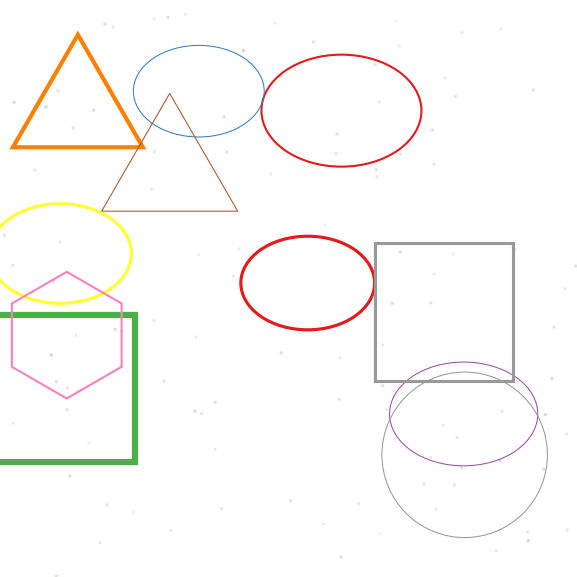[{"shape": "oval", "thickness": 1, "radius": 0.69, "center": [0.591, 0.808]}, {"shape": "oval", "thickness": 1.5, "radius": 0.58, "center": [0.533, 0.509]}, {"shape": "oval", "thickness": 0.5, "radius": 0.57, "center": [0.344, 0.841]}, {"shape": "square", "thickness": 3, "radius": 0.64, "center": [0.105, 0.327]}, {"shape": "oval", "thickness": 0.5, "radius": 0.64, "center": [0.803, 0.282]}, {"shape": "triangle", "thickness": 2, "radius": 0.65, "center": [0.135, 0.809]}, {"shape": "oval", "thickness": 1.5, "radius": 0.62, "center": [0.104, 0.56]}, {"shape": "triangle", "thickness": 0.5, "radius": 0.68, "center": [0.294, 0.701]}, {"shape": "hexagon", "thickness": 1, "radius": 0.55, "center": [0.116, 0.419]}, {"shape": "square", "thickness": 1.5, "radius": 0.6, "center": [0.769, 0.459]}, {"shape": "circle", "thickness": 0.5, "radius": 0.72, "center": [0.805, 0.212]}]